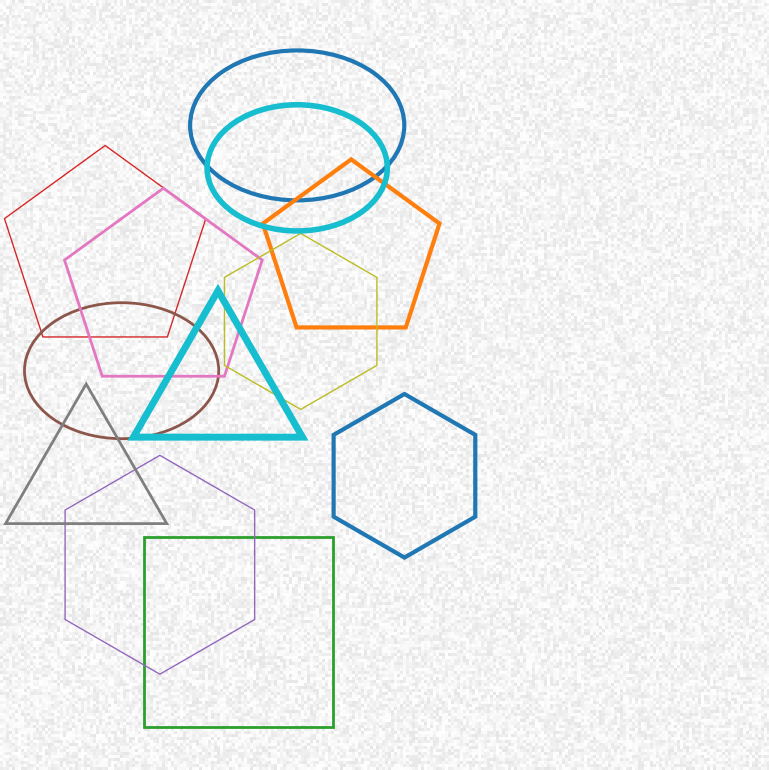[{"shape": "hexagon", "thickness": 1.5, "radius": 0.53, "center": [0.525, 0.382]}, {"shape": "oval", "thickness": 1.5, "radius": 0.7, "center": [0.386, 0.837]}, {"shape": "pentagon", "thickness": 1.5, "radius": 0.6, "center": [0.456, 0.672]}, {"shape": "square", "thickness": 1, "radius": 0.62, "center": [0.31, 0.179]}, {"shape": "pentagon", "thickness": 0.5, "radius": 0.69, "center": [0.137, 0.674]}, {"shape": "hexagon", "thickness": 0.5, "radius": 0.71, "center": [0.208, 0.267]}, {"shape": "oval", "thickness": 1, "radius": 0.63, "center": [0.158, 0.519]}, {"shape": "pentagon", "thickness": 1, "radius": 0.67, "center": [0.212, 0.621]}, {"shape": "triangle", "thickness": 1, "radius": 0.6, "center": [0.112, 0.38]}, {"shape": "hexagon", "thickness": 0.5, "radius": 0.57, "center": [0.39, 0.583]}, {"shape": "triangle", "thickness": 2.5, "radius": 0.63, "center": [0.283, 0.496]}, {"shape": "oval", "thickness": 2, "radius": 0.59, "center": [0.386, 0.782]}]